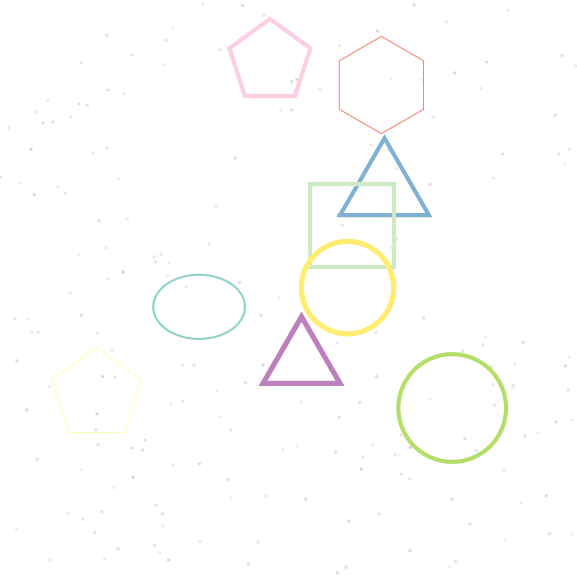[{"shape": "oval", "thickness": 1, "radius": 0.4, "center": [0.345, 0.468]}, {"shape": "pentagon", "thickness": 0.5, "radius": 0.41, "center": [0.167, 0.316]}, {"shape": "hexagon", "thickness": 0.5, "radius": 0.42, "center": [0.66, 0.852]}, {"shape": "triangle", "thickness": 2, "radius": 0.44, "center": [0.666, 0.671]}, {"shape": "circle", "thickness": 2, "radius": 0.47, "center": [0.783, 0.293]}, {"shape": "pentagon", "thickness": 2, "radius": 0.37, "center": [0.467, 0.893]}, {"shape": "triangle", "thickness": 2.5, "radius": 0.39, "center": [0.522, 0.374]}, {"shape": "square", "thickness": 2, "radius": 0.36, "center": [0.61, 0.609]}, {"shape": "circle", "thickness": 2.5, "radius": 0.4, "center": [0.602, 0.501]}]